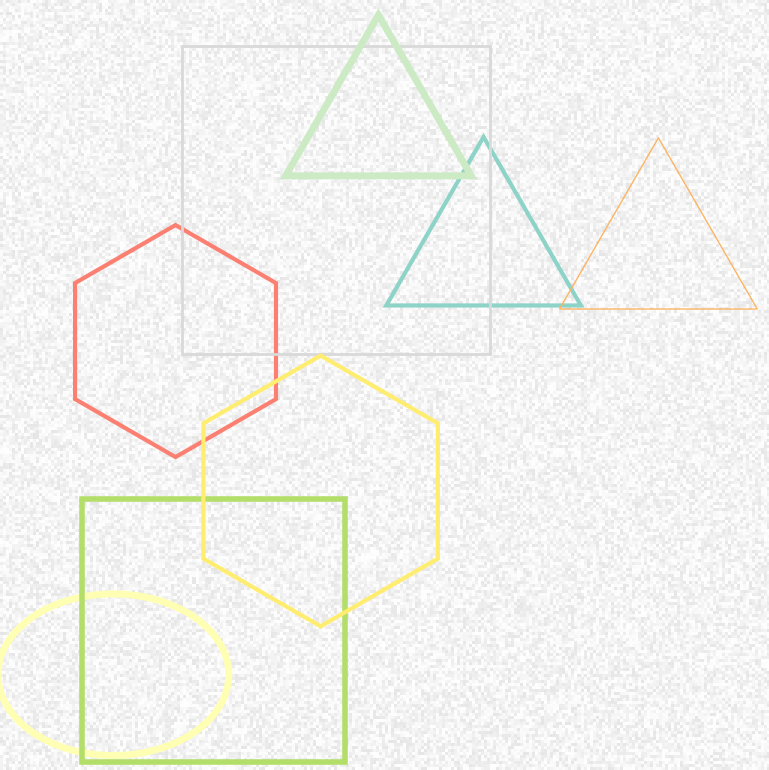[{"shape": "triangle", "thickness": 1.5, "radius": 0.73, "center": [0.628, 0.676]}, {"shape": "oval", "thickness": 2.5, "radius": 0.75, "center": [0.147, 0.124]}, {"shape": "hexagon", "thickness": 1.5, "radius": 0.75, "center": [0.228, 0.557]}, {"shape": "triangle", "thickness": 0.5, "radius": 0.74, "center": [0.855, 0.673]}, {"shape": "square", "thickness": 2, "radius": 0.86, "center": [0.278, 0.182]}, {"shape": "square", "thickness": 1, "radius": 1.0, "center": [0.437, 0.74]}, {"shape": "triangle", "thickness": 2.5, "radius": 0.7, "center": [0.491, 0.841]}, {"shape": "hexagon", "thickness": 1.5, "radius": 0.88, "center": [0.416, 0.362]}]